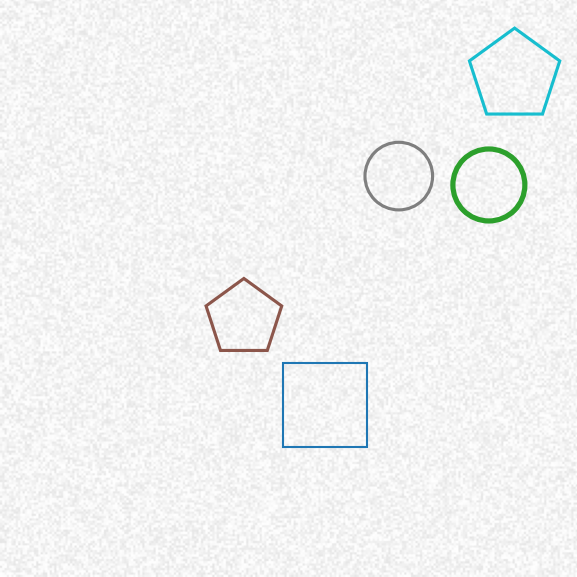[{"shape": "square", "thickness": 1, "radius": 0.36, "center": [0.563, 0.298]}, {"shape": "circle", "thickness": 2.5, "radius": 0.31, "center": [0.847, 0.679]}, {"shape": "pentagon", "thickness": 1.5, "radius": 0.34, "center": [0.422, 0.448]}, {"shape": "circle", "thickness": 1.5, "radius": 0.29, "center": [0.691, 0.694]}, {"shape": "pentagon", "thickness": 1.5, "radius": 0.41, "center": [0.891, 0.868]}]